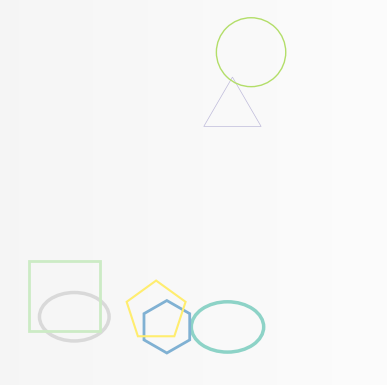[{"shape": "oval", "thickness": 2.5, "radius": 0.47, "center": [0.587, 0.151]}, {"shape": "triangle", "thickness": 0.5, "radius": 0.43, "center": [0.6, 0.714]}, {"shape": "hexagon", "thickness": 2, "radius": 0.34, "center": [0.431, 0.151]}, {"shape": "circle", "thickness": 1, "radius": 0.45, "center": [0.648, 0.864]}, {"shape": "oval", "thickness": 2.5, "radius": 0.45, "center": [0.192, 0.177]}, {"shape": "square", "thickness": 2, "radius": 0.46, "center": [0.167, 0.23]}, {"shape": "pentagon", "thickness": 1.5, "radius": 0.4, "center": [0.403, 0.191]}]